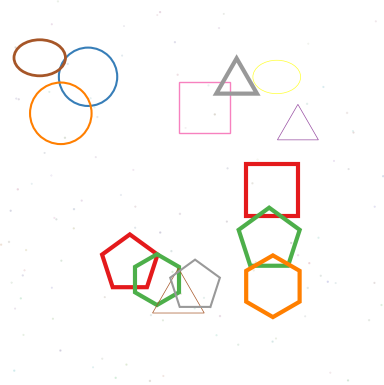[{"shape": "square", "thickness": 3, "radius": 0.34, "center": [0.707, 0.506]}, {"shape": "pentagon", "thickness": 3, "radius": 0.38, "center": [0.337, 0.315]}, {"shape": "circle", "thickness": 1.5, "radius": 0.38, "center": [0.229, 0.801]}, {"shape": "hexagon", "thickness": 3, "radius": 0.33, "center": [0.408, 0.274]}, {"shape": "pentagon", "thickness": 3, "radius": 0.42, "center": [0.699, 0.377]}, {"shape": "triangle", "thickness": 0.5, "radius": 0.31, "center": [0.774, 0.667]}, {"shape": "hexagon", "thickness": 3, "radius": 0.4, "center": [0.709, 0.256]}, {"shape": "circle", "thickness": 1.5, "radius": 0.4, "center": [0.158, 0.706]}, {"shape": "oval", "thickness": 0.5, "radius": 0.31, "center": [0.719, 0.8]}, {"shape": "triangle", "thickness": 0.5, "radius": 0.39, "center": [0.463, 0.226]}, {"shape": "oval", "thickness": 2, "radius": 0.33, "center": [0.103, 0.85]}, {"shape": "square", "thickness": 1, "radius": 0.33, "center": [0.53, 0.721]}, {"shape": "triangle", "thickness": 3, "radius": 0.31, "center": [0.615, 0.787]}, {"shape": "pentagon", "thickness": 1.5, "radius": 0.34, "center": [0.507, 0.258]}]